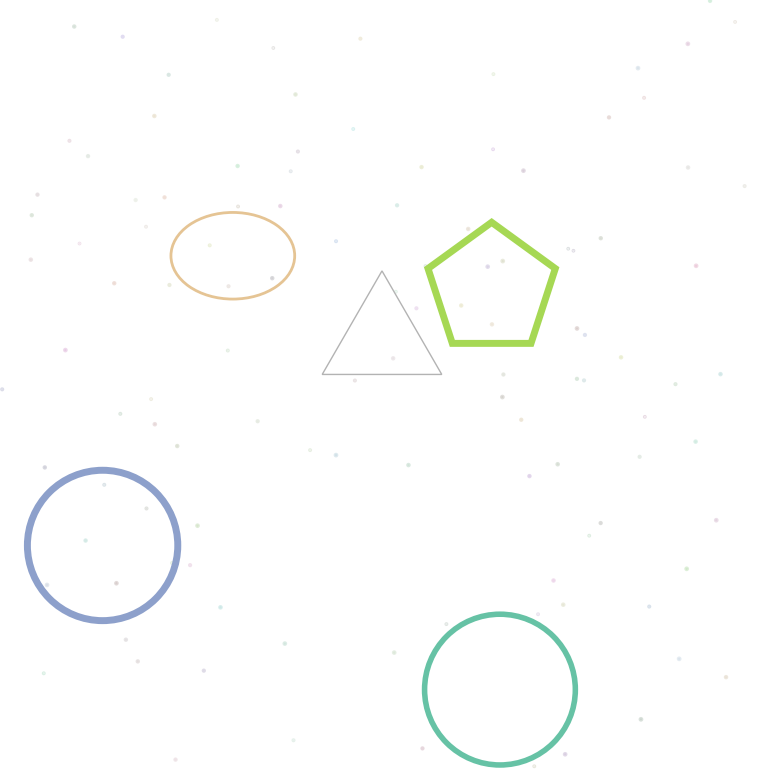[{"shape": "circle", "thickness": 2, "radius": 0.49, "center": [0.649, 0.104]}, {"shape": "circle", "thickness": 2.5, "radius": 0.49, "center": [0.133, 0.292]}, {"shape": "pentagon", "thickness": 2.5, "radius": 0.43, "center": [0.639, 0.624]}, {"shape": "oval", "thickness": 1, "radius": 0.4, "center": [0.302, 0.668]}, {"shape": "triangle", "thickness": 0.5, "radius": 0.45, "center": [0.496, 0.559]}]